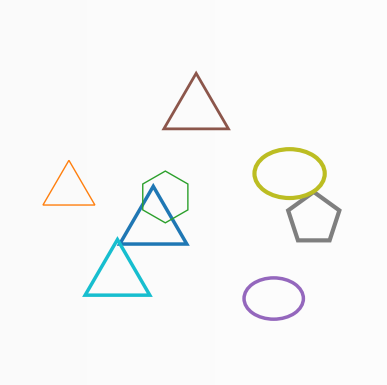[{"shape": "triangle", "thickness": 2.5, "radius": 0.5, "center": [0.396, 0.416]}, {"shape": "triangle", "thickness": 1, "radius": 0.39, "center": [0.178, 0.506]}, {"shape": "hexagon", "thickness": 1, "radius": 0.34, "center": [0.427, 0.488]}, {"shape": "oval", "thickness": 2.5, "radius": 0.38, "center": [0.706, 0.225]}, {"shape": "triangle", "thickness": 2, "radius": 0.48, "center": [0.506, 0.713]}, {"shape": "pentagon", "thickness": 3, "radius": 0.35, "center": [0.81, 0.432]}, {"shape": "oval", "thickness": 3, "radius": 0.45, "center": [0.747, 0.549]}, {"shape": "triangle", "thickness": 2.5, "radius": 0.48, "center": [0.303, 0.281]}]